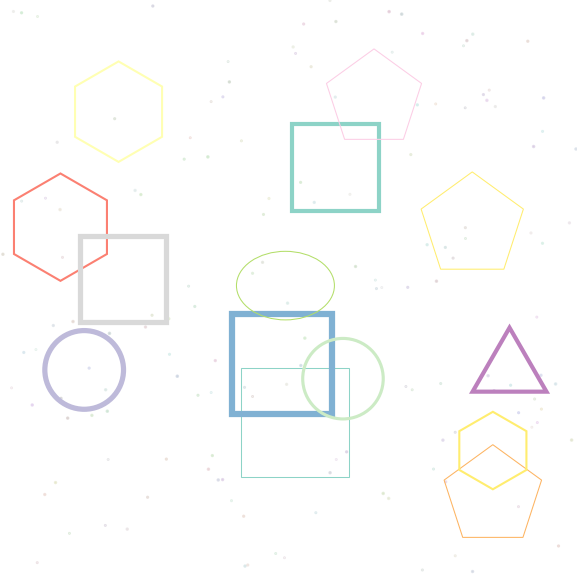[{"shape": "square", "thickness": 2, "radius": 0.37, "center": [0.581, 0.709]}, {"shape": "square", "thickness": 0.5, "radius": 0.47, "center": [0.511, 0.267]}, {"shape": "hexagon", "thickness": 1, "radius": 0.44, "center": [0.205, 0.806]}, {"shape": "circle", "thickness": 2.5, "radius": 0.34, "center": [0.146, 0.359]}, {"shape": "hexagon", "thickness": 1, "radius": 0.46, "center": [0.105, 0.606]}, {"shape": "square", "thickness": 3, "radius": 0.43, "center": [0.488, 0.368]}, {"shape": "pentagon", "thickness": 0.5, "radius": 0.44, "center": [0.853, 0.14]}, {"shape": "oval", "thickness": 0.5, "radius": 0.42, "center": [0.494, 0.505]}, {"shape": "pentagon", "thickness": 0.5, "radius": 0.43, "center": [0.648, 0.828]}, {"shape": "square", "thickness": 2.5, "radius": 0.37, "center": [0.212, 0.516]}, {"shape": "triangle", "thickness": 2, "radius": 0.37, "center": [0.882, 0.358]}, {"shape": "circle", "thickness": 1.5, "radius": 0.35, "center": [0.594, 0.343]}, {"shape": "pentagon", "thickness": 0.5, "radius": 0.47, "center": [0.818, 0.608]}, {"shape": "hexagon", "thickness": 1, "radius": 0.34, "center": [0.853, 0.219]}]